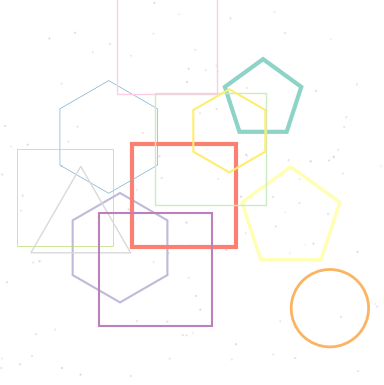[{"shape": "pentagon", "thickness": 3, "radius": 0.52, "center": [0.683, 0.742]}, {"shape": "pentagon", "thickness": 2.5, "radius": 0.67, "center": [0.755, 0.433]}, {"shape": "hexagon", "thickness": 1.5, "radius": 0.71, "center": [0.312, 0.357]}, {"shape": "square", "thickness": 3, "radius": 0.67, "center": [0.478, 0.492]}, {"shape": "hexagon", "thickness": 0.5, "radius": 0.73, "center": [0.282, 0.644]}, {"shape": "circle", "thickness": 2, "radius": 0.5, "center": [0.857, 0.2]}, {"shape": "square", "thickness": 0.5, "radius": 0.63, "center": [0.169, 0.486]}, {"shape": "square", "thickness": 1, "radius": 0.65, "center": [0.433, 0.887]}, {"shape": "triangle", "thickness": 1, "radius": 0.75, "center": [0.21, 0.418]}, {"shape": "square", "thickness": 1.5, "radius": 0.74, "center": [0.404, 0.301]}, {"shape": "square", "thickness": 1, "radius": 0.72, "center": [0.548, 0.613]}, {"shape": "hexagon", "thickness": 1.5, "radius": 0.54, "center": [0.596, 0.66]}]